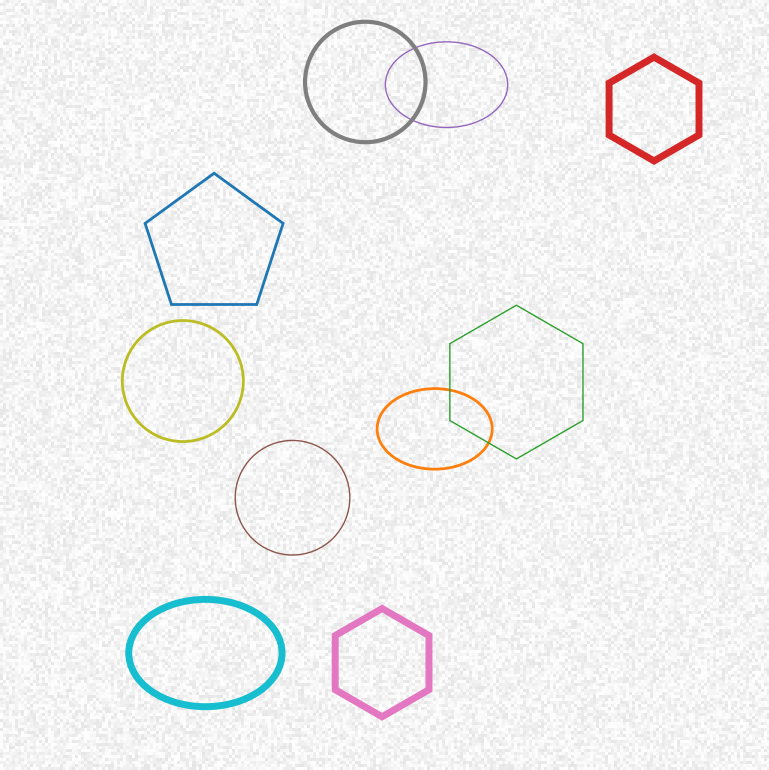[{"shape": "pentagon", "thickness": 1, "radius": 0.47, "center": [0.278, 0.681]}, {"shape": "oval", "thickness": 1, "radius": 0.37, "center": [0.564, 0.443]}, {"shape": "hexagon", "thickness": 0.5, "radius": 0.5, "center": [0.671, 0.504]}, {"shape": "hexagon", "thickness": 2.5, "radius": 0.34, "center": [0.849, 0.858]}, {"shape": "oval", "thickness": 0.5, "radius": 0.4, "center": [0.58, 0.89]}, {"shape": "circle", "thickness": 0.5, "radius": 0.37, "center": [0.38, 0.354]}, {"shape": "hexagon", "thickness": 2.5, "radius": 0.35, "center": [0.496, 0.139]}, {"shape": "circle", "thickness": 1.5, "radius": 0.39, "center": [0.474, 0.894]}, {"shape": "circle", "thickness": 1, "radius": 0.39, "center": [0.237, 0.505]}, {"shape": "oval", "thickness": 2.5, "radius": 0.5, "center": [0.267, 0.152]}]